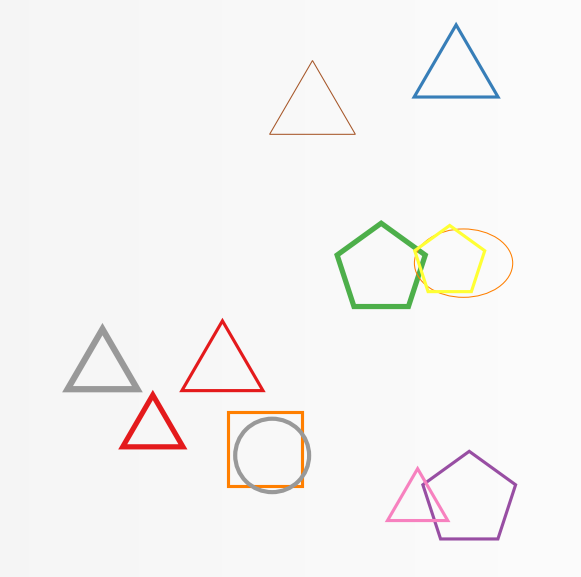[{"shape": "triangle", "thickness": 1.5, "radius": 0.4, "center": [0.383, 0.363]}, {"shape": "triangle", "thickness": 2.5, "radius": 0.3, "center": [0.263, 0.255]}, {"shape": "triangle", "thickness": 1.5, "radius": 0.42, "center": [0.785, 0.873]}, {"shape": "pentagon", "thickness": 2.5, "radius": 0.4, "center": [0.656, 0.533]}, {"shape": "pentagon", "thickness": 1.5, "radius": 0.42, "center": [0.807, 0.134]}, {"shape": "oval", "thickness": 0.5, "radius": 0.42, "center": [0.798, 0.543]}, {"shape": "square", "thickness": 1.5, "radius": 0.32, "center": [0.456, 0.222]}, {"shape": "pentagon", "thickness": 1.5, "radius": 0.32, "center": [0.774, 0.545]}, {"shape": "triangle", "thickness": 0.5, "radius": 0.43, "center": [0.538, 0.809]}, {"shape": "triangle", "thickness": 1.5, "radius": 0.3, "center": [0.718, 0.128]}, {"shape": "triangle", "thickness": 3, "radius": 0.35, "center": [0.176, 0.36]}, {"shape": "circle", "thickness": 2, "radius": 0.32, "center": [0.468, 0.211]}]